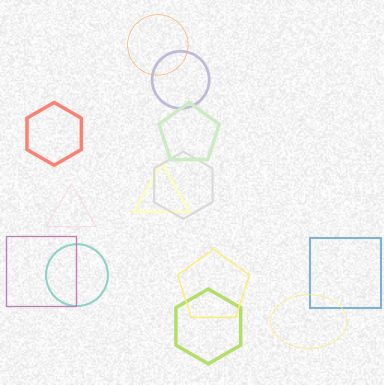[{"shape": "circle", "thickness": 1.5, "radius": 0.4, "center": [0.2, 0.285]}, {"shape": "triangle", "thickness": 1.5, "radius": 0.42, "center": [0.42, 0.492]}, {"shape": "circle", "thickness": 2, "radius": 0.37, "center": [0.469, 0.793]}, {"shape": "hexagon", "thickness": 2.5, "radius": 0.41, "center": [0.141, 0.652]}, {"shape": "square", "thickness": 1.5, "radius": 0.46, "center": [0.898, 0.291]}, {"shape": "circle", "thickness": 0.5, "radius": 0.39, "center": [0.41, 0.883]}, {"shape": "hexagon", "thickness": 2.5, "radius": 0.49, "center": [0.541, 0.152]}, {"shape": "triangle", "thickness": 0.5, "radius": 0.37, "center": [0.185, 0.449]}, {"shape": "hexagon", "thickness": 1.5, "radius": 0.44, "center": [0.476, 0.519]}, {"shape": "square", "thickness": 1, "radius": 0.45, "center": [0.106, 0.297]}, {"shape": "pentagon", "thickness": 2.5, "radius": 0.41, "center": [0.491, 0.652]}, {"shape": "oval", "thickness": 0.5, "radius": 0.5, "center": [0.802, 0.165]}, {"shape": "pentagon", "thickness": 1, "radius": 0.49, "center": [0.554, 0.255]}]